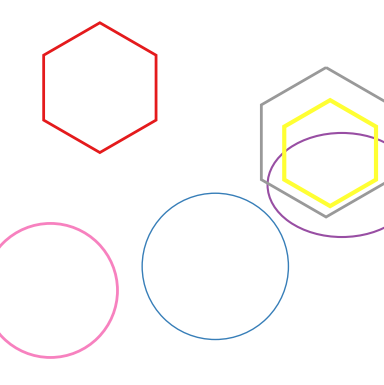[{"shape": "hexagon", "thickness": 2, "radius": 0.84, "center": [0.259, 0.772]}, {"shape": "circle", "thickness": 1, "radius": 0.95, "center": [0.559, 0.308]}, {"shape": "oval", "thickness": 1.5, "radius": 0.97, "center": [0.888, 0.52]}, {"shape": "hexagon", "thickness": 3, "radius": 0.69, "center": [0.857, 0.602]}, {"shape": "circle", "thickness": 2, "radius": 0.87, "center": [0.131, 0.246]}, {"shape": "hexagon", "thickness": 2, "radius": 0.97, "center": [0.847, 0.631]}]